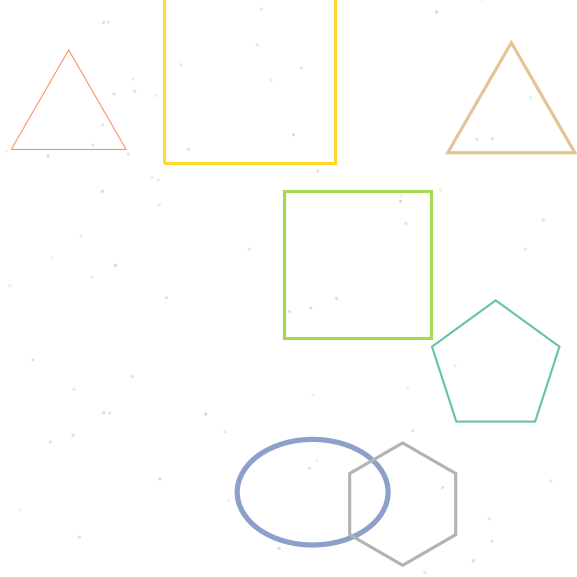[{"shape": "pentagon", "thickness": 1, "radius": 0.58, "center": [0.858, 0.363]}, {"shape": "triangle", "thickness": 0.5, "radius": 0.57, "center": [0.119, 0.798]}, {"shape": "oval", "thickness": 2.5, "radius": 0.65, "center": [0.541, 0.147]}, {"shape": "square", "thickness": 1.5, "radius": 0.64, "center": [0.619, 0.541]}, {"shape": "square", "thickness": 1.5, "radius": 0.74, "center": [0.432, 0.866]}, {"shape": "triangle", "thickness": 1.5, "radius": 0.64, "center": [0.885, 0.798]}, {"shape": "hexagon", "thickness": 1.5, "radius": 0.53, "center": [0.697, 0.126]}]